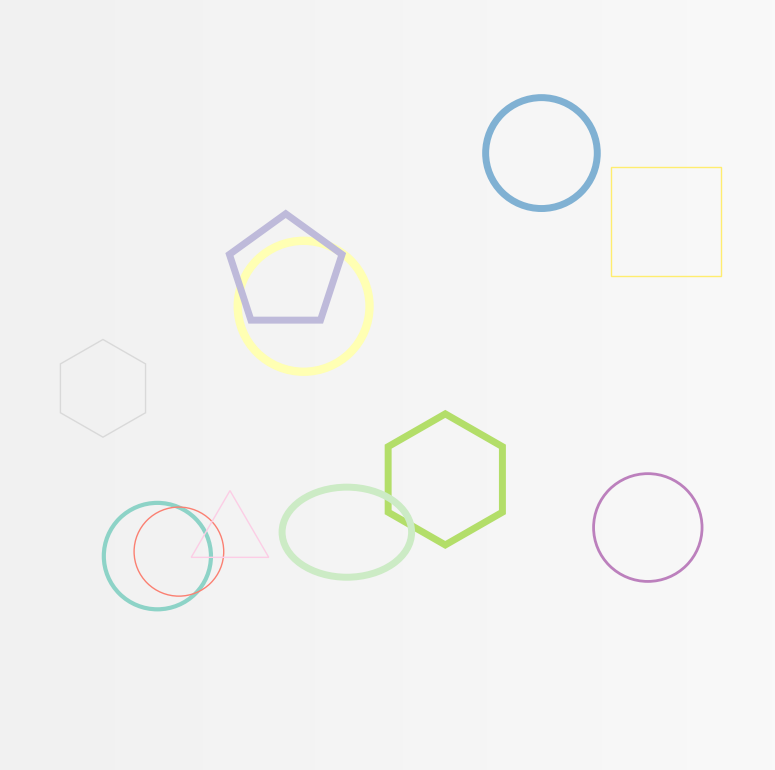[{"shape": "circle", "thickness": 1.5, "radius": 0.35, "center": [0.203, 0.278]}, {"shape": "circle", "thickness": 3, "radius": 0.43, "center": [0.392, 0.602]}, {"shape": "pentagon", "thickness": 2.5, "radius": 0.38, "center": [0.369, 0.646]}, {"shape": "circle", "thickness": 0.5, "radius": 0.29, "center": [0.231, 0.284]}, {"shape": "circle", "thickness": 2.5, "radius": 0.36, "center": [0.699, 0.801]}, {"shape": "hexagon", "thickness": 2.5, "radius": 0.43, "center": [0.575, 0.377]}, {"shape": "triangle", "thickness": 0.5, "radius": 0.29, "center": [0.297, 0.305]}, {"shape": "hexagon", "thickness": 0.5, "radius": 0.32, "center": [0.133, 0.496]}, {"shape": "circle", "thickness": 1, "radius": 0.35, "center": [0.836, 0.315]}, {"shape": "oval", "thickness": 2.5, "radius": 0.42, "center": [0.448, 0.309]}, {"shape": "square", "thickness": 0.5, "radius": 0.35, "center": [0.859, 0.713]}]